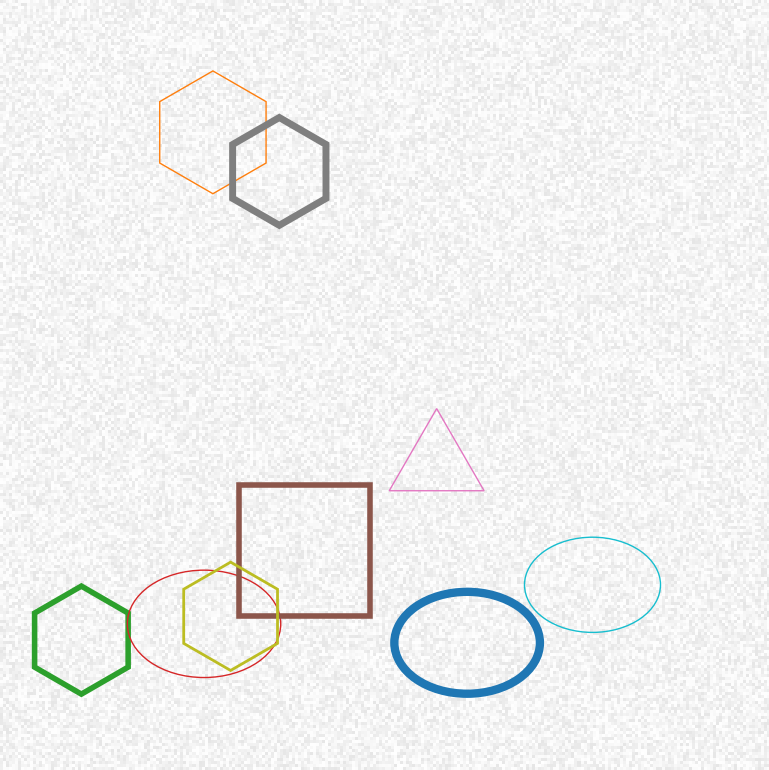[{"shape": "oval", "thickness": 3, "radius": 0.47, "center": [0.607, 0.165]}, {"shape": "hexagon", "thickness": 0.5, "radius": 0.4, "center": [0.276, 0.828]}, {"shape": "hexagon", "thickness": 2, "radius": 0.35, "center": [0.106, 0.169]}, {"shape": "oval", "thickness": 0.5, "radius": 0.5, "center": [0.265, 0.19]}, {"shape": "square", "thickness": 2, "radius": 0.43, "center": [0.395, 0.285]}, {"shape": "triangle", "thickness": 0.5, "radius": 0.36, "center": [0.567, 0.398]}, {"shape": "hexagon", "thickness": 2.5, "radius": 0.35, "center": [0.363, 0.777]}, {"shape": "hexagon", "thickness": 1, "radius": 0.35, "center": [0.299, 0.2]}, {"shape": "oval", "thickness": 0.5, "radius": 0.44, "center": [0.769, 0.241]}]